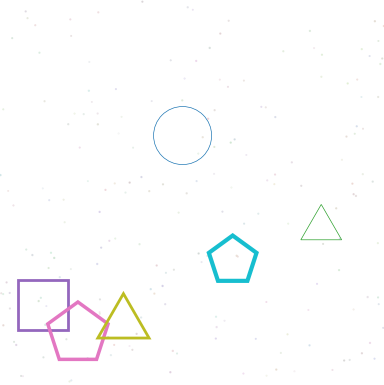[{"shape": "circle", "thickness": 0.5, "radius": 0.38, "center": [0.474, 0.648]}, {"shape": "triangle", "thickness": 0.5, "radius": 0.31, "center": [0.834, 0.408]}, {"shape": "square", "thickness": 2, "radius": 0.32, "center": [0.112, 0.209]}, {"shape": "pentagon", "thickness": 2.5, "radius": 0.41, "center": [0.202, 0.133]}, {"shape": "triangle", "thickness": 2, "radius": 0.38, "center": [0.321, 0.16]}, {"shape": "pentagon", "thickness": 3, "radius": 0.33, "center": [0.604, 0.323]}]